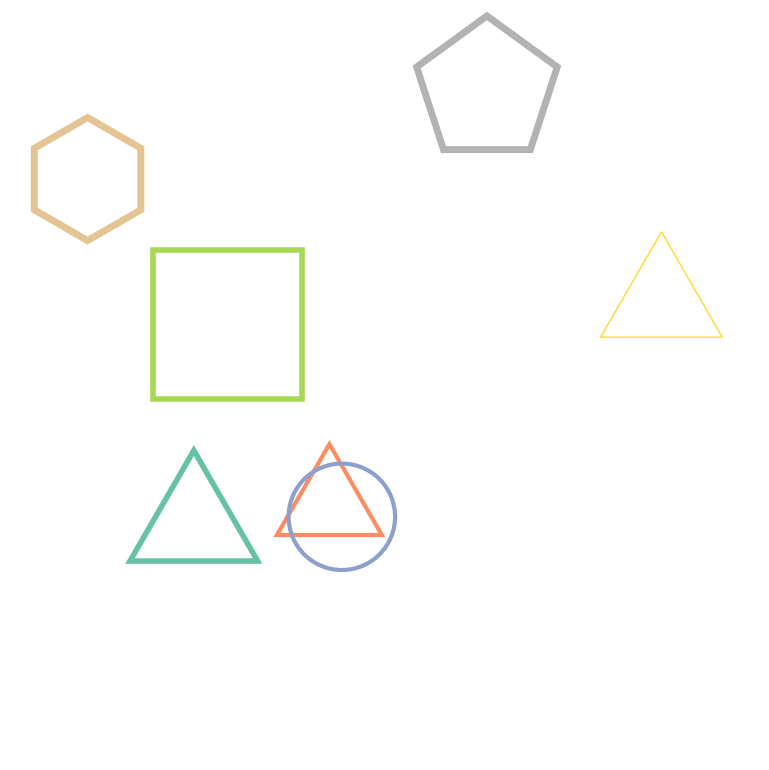[{"shape": "triangle", "thickness": 2, "radius": 0.48, "center": [0.252, 0.319]}, {"shape": "triangle", "thickness": 1.5, "radius": 0.39, "center": [0.428, 0.345]}, {"shape": "circle", "thickness": 1.5, "radius": 0.35, "center": [0.444, 0.329]}, {"shape": "square", "thickness": 2, "radius": 0.48, "center": [0.295, 0.578]}, {"shape": "triangle", "thickness": 0.5, "radius": 0.46, "center": [0.859, 0.608]}, {"shape": "hexagon", "thickness": 2.5, "radius": 0.4, "center": [0.114, 0.767]}, {"shape": "pentagon", "thickness": 2.5, "radius": 0.48, "center": [0.632, 0.883]}]